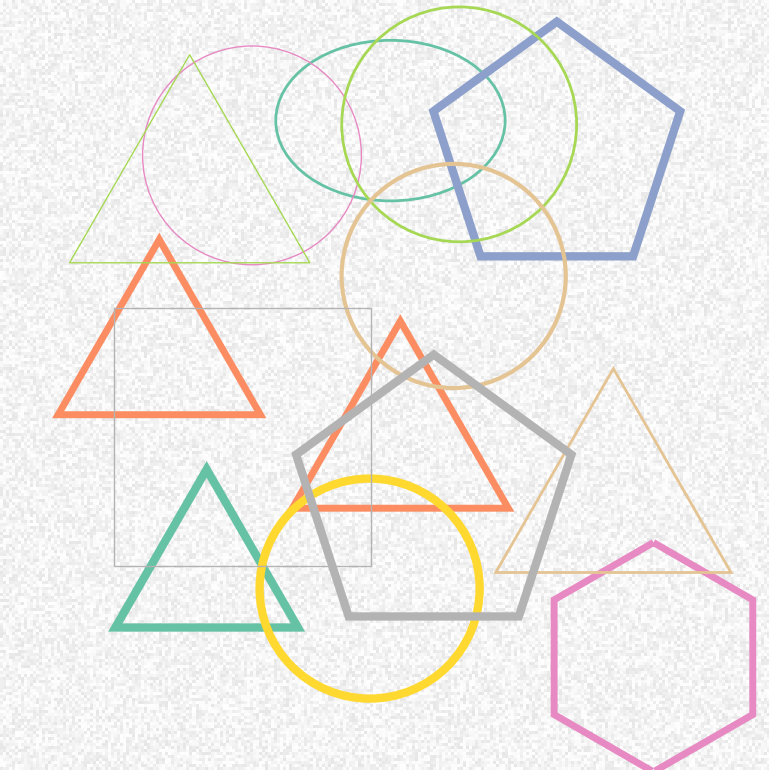[{"shape": "triangle", "thickness": 3, "radius": 0.68, "center": [0.268, 0.254]}, {"shape": "oval", "thickness": 1, "radius": 0.74, "center": [0.507, 0.843]}, {"shape": "triangle", "thickness": 2.5, "radius": 0.81, "center": [0.52, 0.421]}, {"shape": "triangle", "thickness": 2.5, "radius": 0.76, "center": [0.207, 0.537]}, {"shape": "pentagon", "thickness": 3, "radius": 0.84, "center": [0.723, 0.803]}, {"shape": "hexagon", "thickness": 2.5, "radius": 0.74, "center": [0.849, 0.146]}, {"shape": "circle", "thickness": 0.5, "radius": 0.71, "center": [0.327, 0.798]}, {"shape": "triangle", "thickness": 0.5, "radius": 0.9, "center": [0.246, 0.749]}, {"shape": "circle", "thickness": 1, "radius": 0.76, "center": [0.596, 0.838]}, {"shape": "circle", "thickness": 3, "radius": 0.71, "center": [0.48, 0.236]}, {"shape": "circle", "thickness": 1.5, "radius": 0.73, "center": [0.589, 0.642]}, {"shape": "triangle", "thickness": 1, "radius": 0.88, "center": [0.797, 0.345]}, {"shape": "pentagon", "thickness": 3, "radius": 0.94, "center": [0.563, 0.351]}, {"shape": "square", "thickness": 0.5, "radius": 0.84, "center": [0.315, 0.432]}]